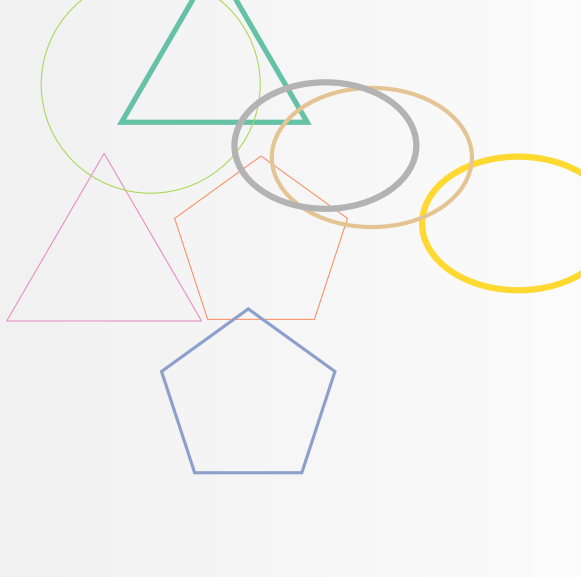[{"shape": "triangle", "thickness": 2.5, "radius": 0.92, "center": [0.369, 0.88]}, {"shape": "pentagon", "thickness": 0.5, "radius": 0.78, "center": [0.449, 0.573]}, {"shape": "pentagon", "thickness": 1.5, "radius": 0.78, "center": [0.427, 0.307]}, {"shape": "triangle", "thickness": 0.5, "radius": 0.97, "center": [0.179, 0.54]}, {"shape": "circle", "thickness": 0.5, "radius": 0.94, "center": [0.259, 0.853]}, {"shape": "oval", "thickness": 3, "radius": 0.83, "center": [0.891, 0.612]}, {"shape": "oval", "thickness": 2, "radius": 0.86, "center": [0.64, 0.726]}, {"shape": "oval", "thickness": 3, "radius": 0.78, "center": [0.56, 0.747]}]